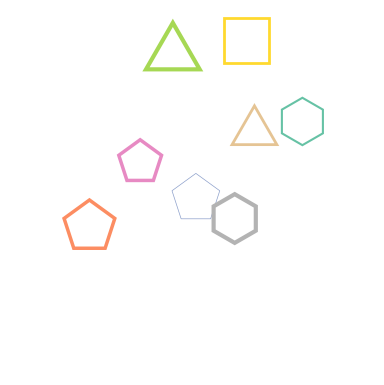[{"shape": "hexagon", "thickness": 1.5, "radius": 0.31, "center": [0.785, 0.685]}, {"shape": "pentagon", "thickness": 2.5, "radius": 0.35, "center": [0.232, 0.411]}, {"shape": "pentagon", "thickness": 0.5, "radius": 0.33, "center": [0.509, 0.484]}, {"shape": "pentagon", "thickness": 2.5, "radius": 0.29, "center": [0.364, 0.579]}, {"shape": "triangle", "thickness": 3, "radius": 0.4, "center": [0.449, 0.86]}, {"shape": "square", "thickness": 2, "radius": 0.29, "center": [0.64, 0.895]}, {"shape": "triangle", "thickness": 2, "radius": 0.34, "center": [0.661, 0.658]}, {"shape": "hexagon", "thickness": 3, "radius": 0.32, "center": [0.61, 0.432]}]